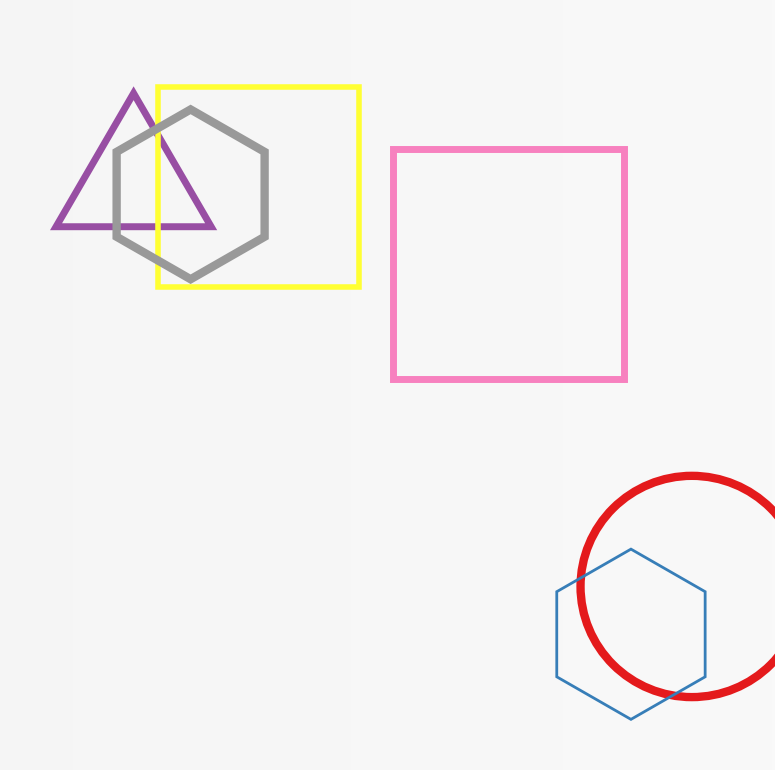[{"shape": "circle", "thickness": 3, "radius": 0.72, "center": [0.893, 0.238]}, {"shape": "hexagon", "thickness": 1, "radius": 0.55, "center": [0.814, 0.176]}, {"shape": "triangle", "thickness": 2.5, "radius": 0.58, "center": [0.172, 0.763]}, {"shape": "square", "thickness": 2, "radius": 0.65, "center": [0.333, 0.758]}, {"shape": "square", "thickness": 2.5, "radius": 0.75, "center": [0.656, 0.658]}, {"shape": "hexagon", "thickness": 3, "radius": 0.55, "center": [0.246, 0.748]}]